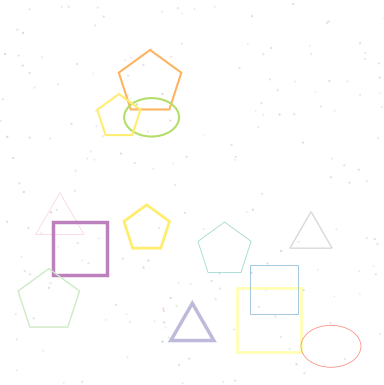[{"shape": "pentagon", "thickness": 0.5, "radius": 0.36, "center": [0.583, 0.351]}, {"shape": "square", "thickness": 2, "radius": 0.41, "center": [0.698, 0.169]}, {"shape": "triangle", "thickness": 2.5, "radius": 0.32, "center": [0.5, 0.148]}, {"shape": "oval", "thickness": 0.5, "radius": 0.39, "center": [0.86, 0.101]}, {"shape": "square", "thickness": 0.5, "radius": 0.31, "center": [0.711, 0.248]}, {"shape": "pentagon", "thickness": 1.5, "radius": 0.43, "center": [0.39, 0.785]}, {"shape": "oval", "thickness": 1.5, "radius": 0.36, "center": [0.394, 0.695]}, {"shape": "triangle", "thickness": 0.5, "radius": 0.36, "center": [0.155, 0.427]}, {"shape": "triangle", "thickness": 1, "radius": 0.32, "center": [0.808, 0.387]}, {"shape": "square", "thickness": 2.5, "radius": 0.35, "center": [0.208, 0.355]}, {"shape": "pentagon", "thickness": 1, "radius": 0.42, "center": [0.127, 0.218]}, {"shape": "pentagon", "thickness": 1.5, "radius": 0.29, "center": [0.309, 0.697]}, {"shape": "pentagon", "thickness": 2, "radius": 0.31, "center": [0.381, 0.406]}]